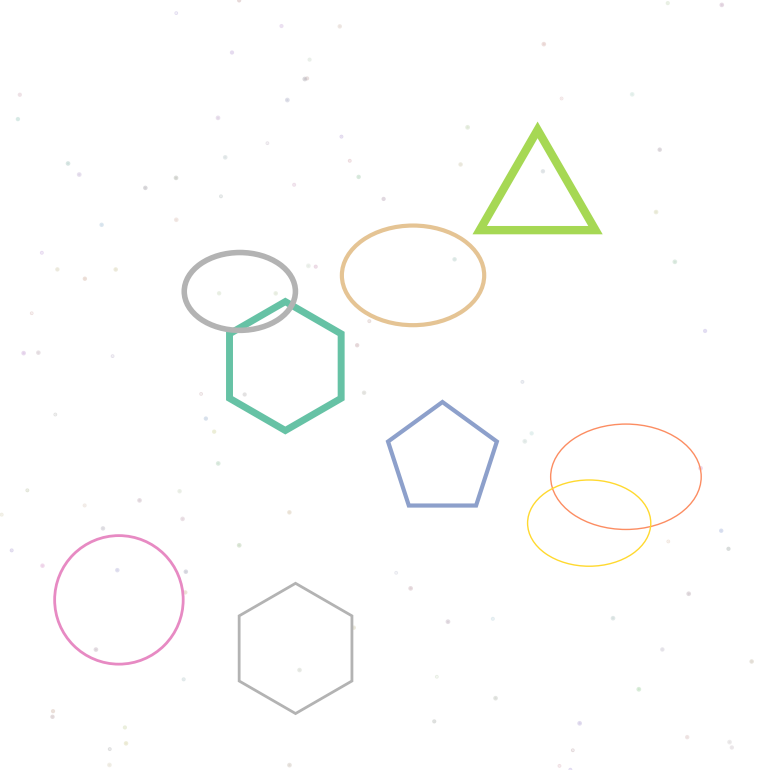[{"shape": "hexagon", "thickness": 2.5, "radius": 0.42, "center": [0.371, 0.525]}, {"shape": "oval", "thickness": 0.5, "radius": 0.49, "center": [0.813, 0.381]}, {"shape": "pentagon", "thickness": 1.5, "radius": 0.37, "center": [0.575, 0.404]}, {"shape": "circle", "thickness": 1, "radius": 0.42, "center": [0.154, 0.221]}, {"shape": "triangle", "thickness": 3, "radius": 0.43, "center": [0.698, 0.745]}, {"shape": "oval", "thickness": 0.5, "radius": 0.4, "center": [0.765, 0.321]}, {"shape": "oval", "thickness": 1.5, "radius": 0.46, "center": [0.536, 0.642]}, {"shape": "hexagon", "thickness": 1, "radius": 0.42, "center": [0.384, 0.158]}, {"shape": "oval", "thickness": 2, "radius": 0.36, "center": [0.311, 0.622]}]